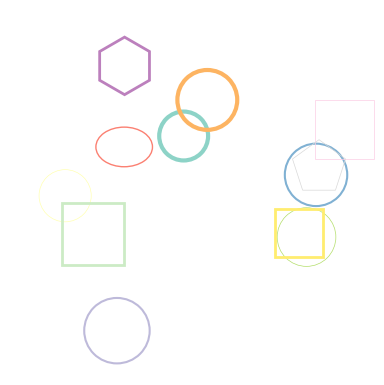[{"shape": "circle", "thickness": 3, "radius": 0.32, "center": [0.477, 0.647]}, {"shape": "circle", "thickness": 0.5, "radius": 0.34, "center": [0.169, 0.492]}, {"shape": "circle", "thickness": 1.5, "radius": 0.42, "center": [0.304, 0.141]}, {"shape": "oval", "thickness": 1, "radius": 0.37, "center": [0.323, 0.618]}, {"shape": "circle", "thickness": 1.5, "radius": 0.41, "center": [0.821, 0.546]}, {"shape": "circle", "thickness": 3, "radius": 0.39, "center": [0.538, 0.74]}, {"shape": "circle", "thickness": 0.5, "radius": 0.38, "center": [0.796, 0.384]}, {"shape": "square", "thickness": 0.5, "radius": 0.39, "center": [0.895, 0.663]}, {"shape": "pentagon", "thickness": 0.5, "radius": 0.36, "center": [0.829, 0.565]}, {"shape": "hexagon", "thickness": 2, "radius": 0.37, "center": [0.324, 0.829]}, {"shape": "square", "thickness": 2, "radius": 0.4, "center": [0.242, 0.391]}, {"shape": "square", "thickness": 2, "radius": 0.31, "center": [0.776, 0.395]}]